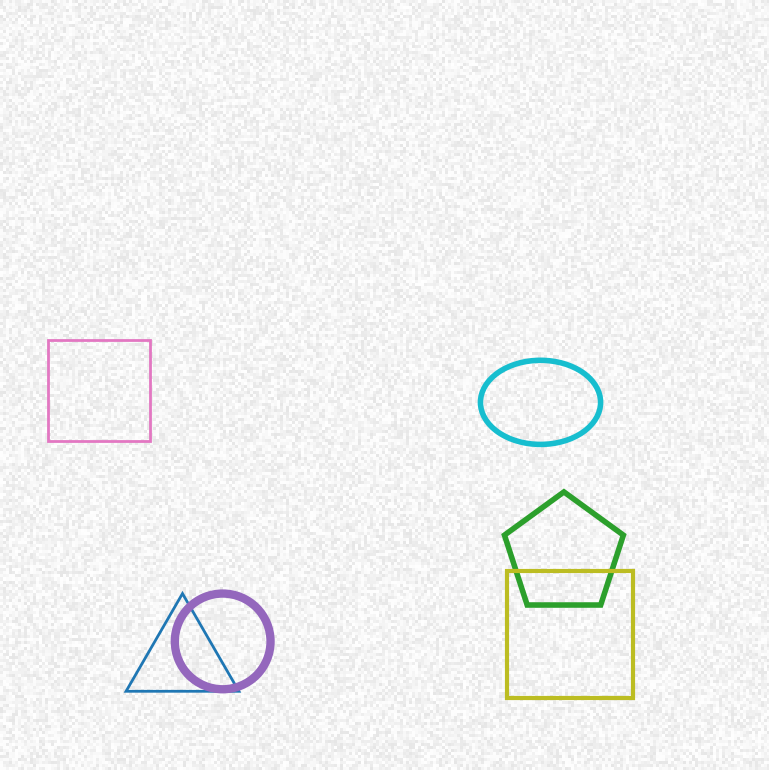[{"shape": "triangle", "thickness": 1, "radius": 0.42, "center": [0.237, 0.145]}, {"shape": "pentagon", "thickness": 2, "radius": 0.41, "center": [0.732, 0.28]}, {"shape": "circle", "thickness": 3, "radius": 0.31, "center": [0.289, 0.167]}, {"shape": "square", "thickness": 1, "radius": 0.33, "center": [0.129, 0.493]}, {"shape": "square", "thickness": 1.5, "radius": 0.41, "center": [0.74, 0.176]}, {"shape": "oval", "thickness": 2, "radius": 0.39, "center": [0.702, 0.477]}]